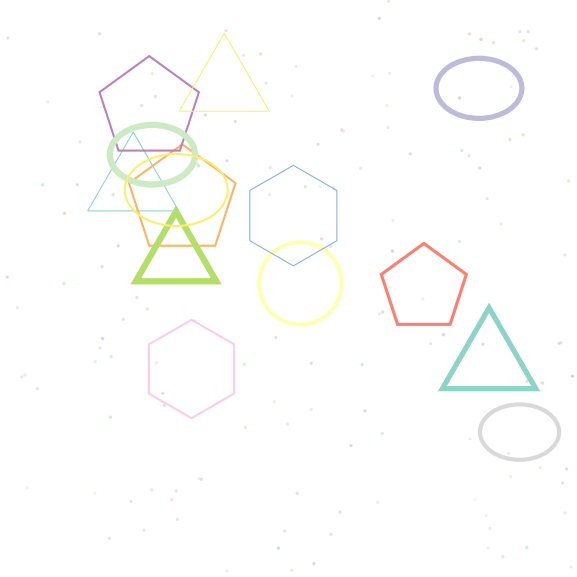[{"shape": "triangle", "thickness": 0.5, "radius": 0.46, "center": [0.231, 0.679]}, {"shape": "triangle", "thickness": 2.5, "radius": 0.47, "center": [0.847, 0.373]}, {"shape": "circle", "thickness": 2, "radius": 0.36, "center": [0.52, 0.508]}, {"shape": "oval", "thickness": 2.5, "radius": 0.37, "center": [0.829, 0.846]}, {"shape": "pentagon", "thickness": 1.5, "radius": 0.39, "center": [0.734, 0.5]}, {"shape": "hexagon", "thickness": 0.5, "radius": 0.44, "center": [0.508, 0.626]}, {"shape": "pentagon", "thickness": 1, "radius": 0.49, "center": [0.316, 0.652]}, {"shape": "triangle", "thickness": 3, "radius": 0.4, "center": [0.305, 0.552]}, {"shape": "hexagon", "thickness": 1, "radius": 0.43, "center": [0.332, 0.36]}, {"shape": "oval", "thickness": 2, "radius": 0.34, "center": [0.9, 0.251]}, {"shape": "pentagon", "thickness": 1, "radius": 0.45, "center": [0.258, 0.812]}, {"shape": "oval", "thickness": 3, "radius": 0.37, "center": [0.264, 0.731]}, {"shape": "triangle", "thickness": 0.5, "radius": 0.45, "center": [0.388, 0.851]}, {"shape": "oval", "thickness": 1, "radius": 0.45, "center": [0.305, 0.67]}]